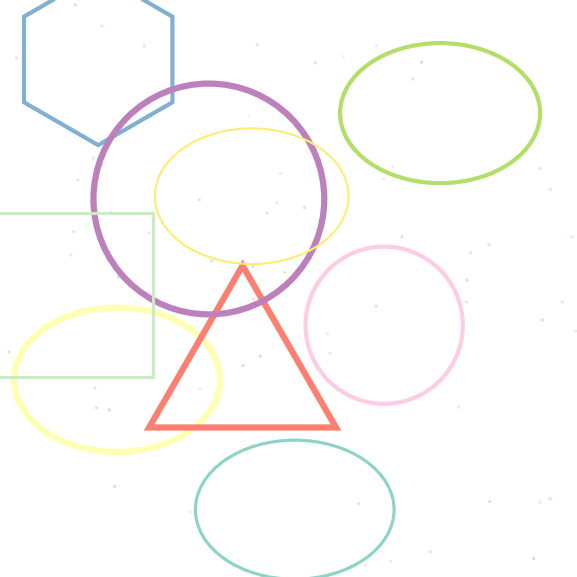[{"shape": "oval", "thickness": 1.5, "radius": 0.86, "center": [0.51, 0.117]}, {"shape": "oval", "thickness": 3, "radius": 0.89, "center": [0.203, 0.342]}, {"shape": "triangle", "thickness": 3, "radius": 0.93, "center": [0.42, 0.352]}, {"shape": "hexagon", "thickness": 2, "radius": 0.74, "center": [0.17, 0.896]}, {"shape": "oval", "thickness": 2, "radius": 0.87, "center": [0.762, 0.803]}, {"shape": "circle", "thickness": 2, "radius": 0.68, "center": [0.665, 0.436]}, {"shape": "circle", "thickness": 3, "radius": 1.0, "center": [0.362, 0.655]}, {"shape": "square", "thickness": 1.5, "radius": 0.71, "center": [0.123, 0.488]}, {"shape": "oval", "thickness": 1, "radius": 0.84, "center": [0.436, 0.659]}]